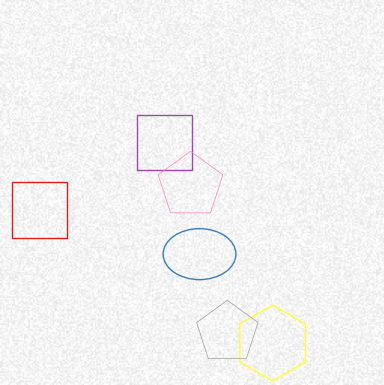[{"shape": "square", "thickness": 1, "radius": 0.36, "center": [0.103, 0.455]}, {"shape": "oval", "thickness": 1, "radius": 0.47, "center": [0.518, 0.34]}, {"shape": "square", "thickness": 1, "radius": 0.36, "center": [0.428, 0.63]}, {"shape": "hexagon", "thickness": 1, "radius": 0.49, "center": [0.708, 0.109]}, {"shape": "pentagon", "thickness": 0.5, "radius": 0.44, "center": [0.495, 0.519]}, {"shape": "pentagon", "thickness": 0.5, "radius": 0.42, "center": [0.59, 0.136]}]